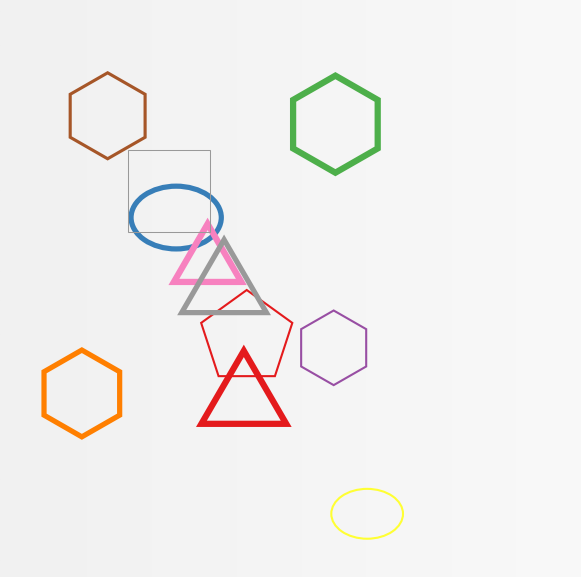[{"shape": "pentagon", "thickness": 1, "radius": 0.41, "center": [0.424, 0.415]}, {"shape": "triangle", "thickness": 3, "radius": 0.42, "center": [0.419, 0.307]}, {"shape": "oval", "thickness": 2.5, "radius": 0.39, "center": [0.303, 0.622]}, {"shape": "hexagon", "thickness": 3, "radius": 0.42, "center": [0.577, 0.784]}, {"shape": "hexagon", "thickness": 1, "radius": 0.32, "center": [0.574, 0.397]}, {"shape": "hexagon", "thickness": 2.5, "radius": 0.38, "center": [0.141, 0.318]}, {"shape": "oval", "thickness": 1, "radius": 0.31, "center": [0.632, 0.109]}, {"shape": "hexagon", "thickness": 1.5, "radius": 0.37, "center": [0.185, 0.799]}, {"shape": "triangle", "thickness": 3, "radius": 0.33, "center": [0.357, 0.544]}, {"shape": "triangle", "thickness": 2.5, "radius": 0.42, "center": [0.386, 0.5]}, {"shape": "square", "thickness": 0.5, "radius": 0.36, "center": [0.291, 0.669]}]